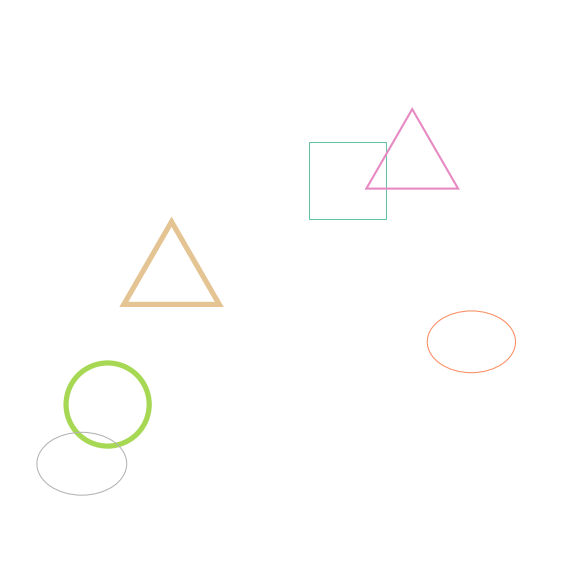[{"shape": "square", "thickness": 0.5, "radius": 0.33, "center": [0.601, 0.687]}, {"shape": "oval", "thickness": 0.5, "radius": 0.38, "center": [0.816, 0.407]}, {"shape": "triangle", "thickness": 1, "radius": 0.46, "center": [0.714, 0.718]}, {"shape": "circle", "thickness": 2.5, "radius": 0.36, "center": [0.186, 0.299]}, {"shape": "triangle", "thickness": 2.5, "radius": 0.48, "center": [0.297, 0.52]}, {"shape": "oval", "thickness": 0.5, "radius": 0.39, "center": [0.142, 0.196]}]